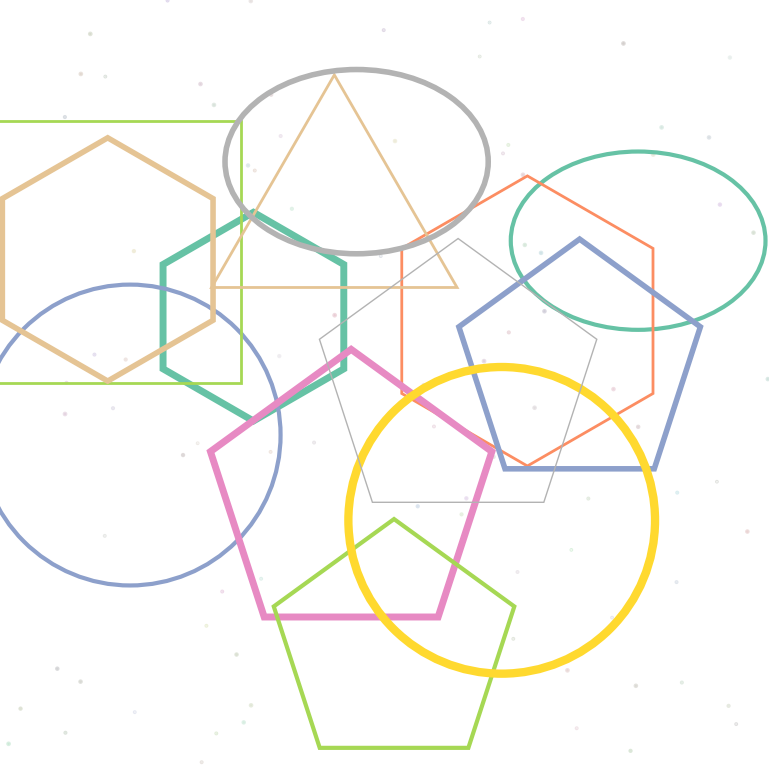[{"shape": "hexagon", "thickness": 2.5, "radius": 0.68, "center": [0.329, 0.589]}, {"shape": "oval", "thickness": 1.5, "radius": 0.83, "center": [0.829, 0.687]}, {"shape": "hexagon", "thickness": 1, "radius": 0.94, "center": [0.685, 0.583]}, {"shape": "circle", "thickness": 1.5, "radius": 0.98, "center": [0.169, 0.435]}, {"shape": "pentagon", "thickness": 2, "radius": 0.82, "center": [0.753, 0.525]}, {"shape": "pentagon", "thickness": 2.5, "radius": 0.96, "center": [0.456, 0.354]}, {"shape": "pentagon", "thickness": 1.5, "radius": 0.82, "center": [0.512, 0.162]}, {"shape": "square", "thickness": 1, "radius": 0.85, "center": [0.143, 0.672]}, {"shape": "circle", "thickness": 3, "radius": 1.0, "center": [0.652, 0.324]}, {"shape": "triangle", "thickness": 1, "radius": 0.92, "center": [0.434, 0.719]}, {"shape": "hexagon", "thickness": 2, "radius": 0.79, "center": [0.14, 0.663]}, {"shape": "pentagon", "thickness": 0.5, "radius": 0.95, "center": [0.595, 0.501]}, {"shape": "oval", "thickness": 2, "radius": 0.85, "center": [0.463, 0.79]}]